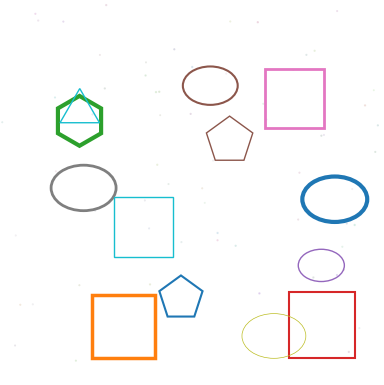[{"shape": "pentagon", "thickness": 1.5, "radius": 0.29, "center": [0.47, 0.226]}, {"shape": "oval", "thickness": 3, "radius": 0.42, "center": [0.87, 0.483]}, {"shape": "square", "thickness": 2.5, "radius": 0.41, "center": [0.32, 0.152]}, {"shape": "hexagon", "thickness": 3, "radius": 0.32, "center": [0.207, 0.686]}, {"shape": "square", "thickness": 1.5, "radius": 0.43, "center": [0.835, 0.156]}, {"shape": "oval", "thickness": 1, "radius": 0.3, "center": [0.835, 0.311]}, {"shape": "pentagon", "thickness": 1, "radius": 0.32, "center": [0.596, 0.635]}, {"shape": "oval", "thickness": 1.5, "radius": 0.36, "center": [0.546, 0.777]}, {"shape": "square", "thickness": 2, "radius": 0.39, "center": [0.765, 0.744]}, {"shape": "oval", "thickness": 2, "radius": 0.42, "center": [0.217, 0.512]}, {"shape": "oval", "thickness": 0.5, "radius": 0.41, "center": [0.711, 0.127]}, {"shape": "square", "thickness": 1, "radius": 0.39, "center": [0.373, 0.411]}, {"shape": "triangle", "thickness": 1, "radius": 0.3, "center": [0.207, 0.711]}]